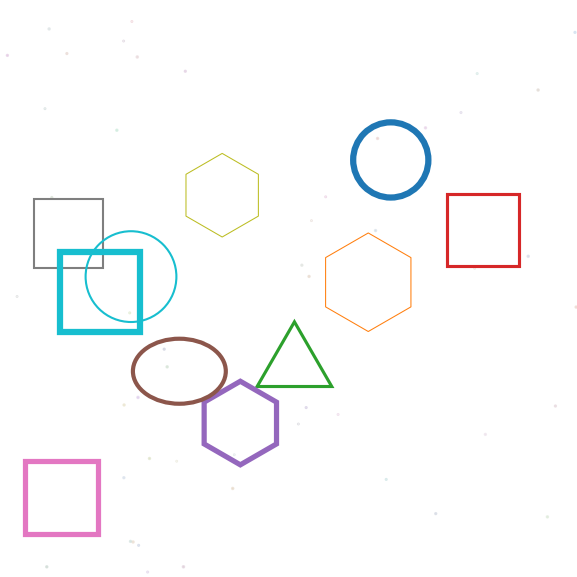[{"shape": "circle", "thickness": 3, "radius": 0.33, "center": [0.677, 0.722]}, {"shape": "hexagon", "thickness": 0.5, "radius": 0.43, "center": [0.638, 0.51]}, {"shape": "triangle", "thickness": 1.5, "radius": 0.37, "center": [0.51, 0.367]}, {"shape": "square", "thickness": 1.5, "radius": 0.31, "center": [0.836, 0.601]}, {"shape": "hexagon", "thickness": 2.5, "radius": 0.36, "center": [0.416, 0.267]}, {"shape": "oval", "thickness": 2, "radius": 0.4, "center": [0.311, 0.356]}, {"shape": "square", "thickness": 2.5, "radius": 0.32, "center": [0.106, 0.138]}, {"shape": "square", "thickness": 1, "radius": 0.3, "center": [0.119, 0.595]}, {"shape": "hexagon", "thickness": 0.5, "radius": 0.36, "center": [0.385, 0.661]}, {"shape": "circle", "thickness": 1, "radius": 0.39, "center": [0.227, 0.52]}, {"shape": "square", "thickness": 3, "radius": 0.35, "center": [0.173, 0.494]}]